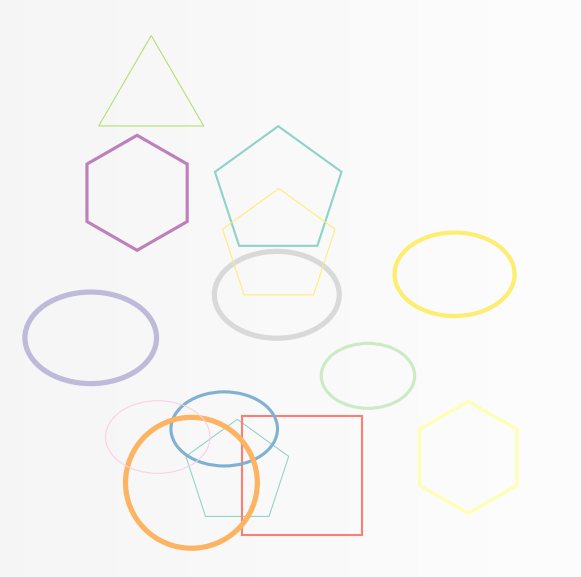[{"shape": "pentagon", "thickness": 1, "radius": 0.57, "center": [0.479, 0.666]}, {"shape": "pentagon", "thickness": 0.5, "radius": 0.46, "center": [0.408, 0.18]}, {"shape": "hexagon", "thickness": 1.5, "radius": 0.48, "center": [0.806, 0.207]}, {"shape": "oval", "thickness": 2.5, "radius": 0.57, "center": [0.156, 0.414]}, {"shape": "square", "thickness": 1, "radius": 0.52, "center": [0.52, 0.176]}, {"shape": "oval", "thickness": 1.5, "radius": 0.46, "center": [0.386, 0.256]}, {"shape": "circle", "thickness": 2.5, "radius": 0.57, "center": [0.329, 0.163]}, {"shape": "triangle", "thickness": 0.5, "radius": 0.52, "center": [0.26, 0.833]}, {"shape": "oval", "thickness": 0.5, "radius": 0.45, "center": [0.271, 0.242]}, {"shape": "oval", "thickness": 2.5, "radius": 0.54, "center": [0.476, 0.489]}, {"shape": "hexagon", "thickness": 1.5, "radius": 0.5, "center": [0.236, 0.665]}, {"shape": "oval", "thickness": 1.5, "radius": 0.4, "center": [0.633, 0.348]}, {"shape": "oval", "thickness": 2, "radius": 0.52, "center": [0.782, 0.524]}, {"shape": "pentagon", "thickness": 0.5, "radius": 0.51, "center": [0.48, 0.571]}]